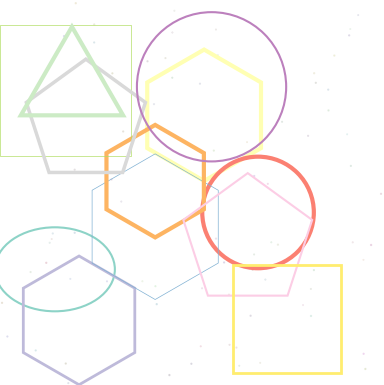[{"shape": "oval", "thickness": 1.5, "radius": 0.78, "center": [0.142, 0.3]}, {"shape": "hexagon", "thickness": 3, "radius": 0.85, "center": [0.53, 0.701]}, {"shape": "hexagon", "thickness": 2, "radius": 0.84, "center": [0.205, 0.168]}, {"shape": "circle", "thickness": 3, "radius": 0.72, "center": [0.67, 0.448]}, {"shape": "hexagon", "thickness": 0.5, "radius": 0.95, "center": [0.403, 0.411]}, {"shape": "hexagon", "thickness": 3, "radius": 0.73, "center": [0.403, 0.529]}, {"shape": "square", "thickness": 0.5, "radius": 0.85, "center": [0.171, 0.765]}, {"shape": "pentagon", "thickness": 1.5, "radius": 0.88, "center": [0.644, 0.374]}, {"shape": "pentagon", "thickness": 2.5, "radius": 0.81, "center": [0.223, 0.684]}, {"shape": "circle", "thickness": 1.5, "radius": 0.97, "center": [0.549, 0.775]}, {"shape": "triangle", "thickness": 3, "radius": 0.77, "center": [0.187, 0.777]}, {"shape": "square", "thickness": 2, "radius": 0.7, "center": [0.745, 0.172]}]